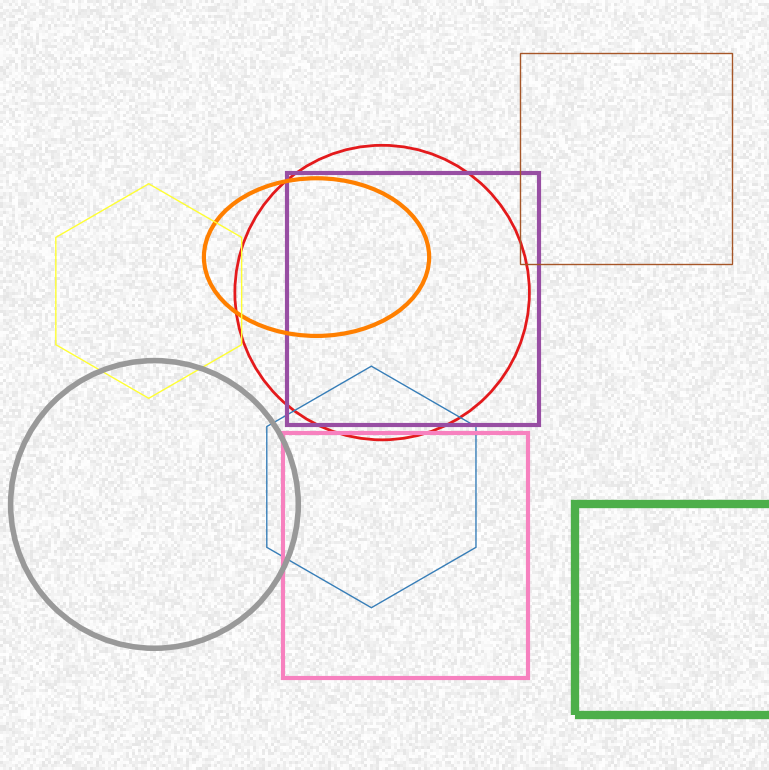[{"shape": "circle", "thickness": 1, "radius": 0.96, "center": [0.496, 0.62]}, {"shape": "hexagon", "thickness": 0.5, "radius": 0.78, "center": [0.482, 0.368]}, {"shape": "square", "thickness": 3, "radius": 0.68, "center": [0.883, 0.209]}, {"shape": "square", "thickness": 1.5, "radius": 0.82, "center": [0.536, 0.612]}, {"shape": "oval", "thickness": 1.5, "radius": 0.73, "center": [0.411, 0.666]}, {"shape": "hexagon", "thickness": 0.5, "radius": 0.7, "center": [0.193, 0.622]}, {"shape": "square", "thickness": 0.5, "radius": 0.69, "center": [0.813, 0.794]}, {"shape": "square", "thickness": 1.5, "radius": 0.8, "center": [0.526, 0.279]}, {"shape": "circle", "thickness": 2, "radius": 0.93, "center": [0.201, 0.345]}]